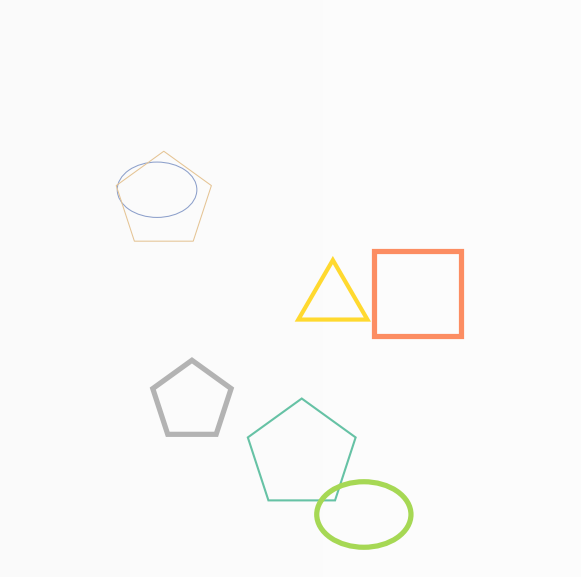[{"shape": "pentagon", "thickness": 1, "radius": 0.49, "center": [0.519, 0.212]}, {"shape": "square", "thickness": 2.5, "radius": 0.37, "center": [0.718, 0.491]}, {"shape": "oval", "thickness": 0.5, "radius": 0.34, "center": [0.27, 0.671]}, {"shape": "oval", "thickness": 2.5, "radius": 0.41, "center": [0.626, 0.108]}, {"shape": "triangle", "thickness": 2, "radius": 0.34, "center": [0.573, 0.48]}, {"shape": "pentagon", "thickness": 0.5, "radius": 0.43, "center": [0.282, 0.651]}, {"shape": "pentagon", "thickness": 2.5, "radius": 0.35, "center": [0.33, 0.304]}]